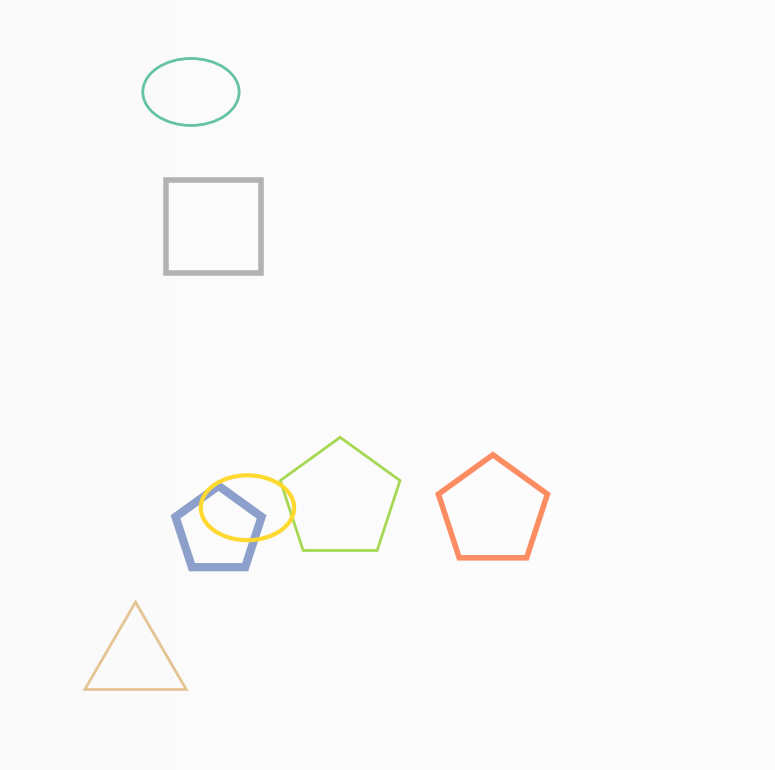[{"shape": "oval", "thickness": 1, "radius": 0.31, "center": [0.246, 0.881]}, {"shape": "pentagon", "thickness": 2, "radius": 0.37, "center": [0.636, 0.335]}, {"shape": "pentagon", "thickness": 3, "radius": 0.29, "center": [0.282, 0.311]}, {"shape": "pentagon", "thickness": 1, "radius": 0.41, "center": [0.439, 0.351]}, {"shape": "oval", "thickness": 1.5, "radius": 0.3, "center": [0.319, 0.341]}, {"shape": "triangle", "thickness": 1, "radius": 0.38, "center": [0.175, 0.142]}, {"shape": "square", "thickness": 2, "radius": 0.3, "center": [0.275, 0.706]}]